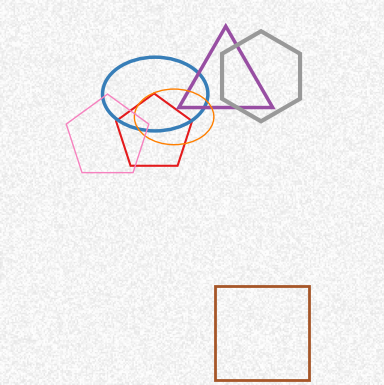[{"shape": "pentagon", "thickness": 1.5, "radius": 0.52, "center": [0.4, 0.653]}, {"shape": "oval", "thickness": 2.5, "radius": 0.68, "center": [0.403, 0.756]}, {"shape": "triangle", "thickness": 2.5, "radius": 0.7, "center": [0.586, 0.791]}, {"shape": "oval", "thickness": 1, "radius": 0.52, "center": [0.452, 0.696]}, {"shape": "square", "thickness": 2, "radius": 0.61, "center": [0.68, 0.136]}, {"shape": "pentagon", "thickness": 1, "radius": 0.56, "center": [0.279, 0.643]}, {"shape": "hexagon", "thickness": 3, "radius": 0.58, "center": [0.678, 0.802]}]